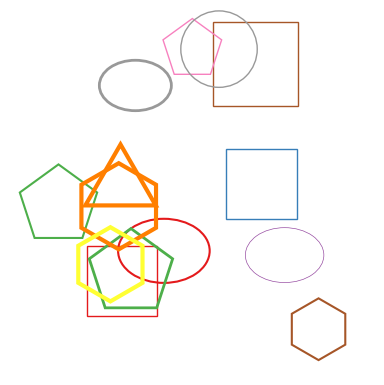[{"shape": "square", "thickness": 1, "radius": 0.46, "center": [0.317, 0.27]}, {"shape": "oval", "thickness": 1.5, "radius": 0.59, "center": [0.426, 0.348]}, {"shape": "square", "thickness": 1, "radius": 0.46, "center": [0.679, 0.522]}, {"shape": "pentagon", "thickness": 1.5, "radius": 0.53, "center": [0.152, 0.467]}, {"shape": "pentagon", "thickness": 2, "radius": 0.57, "center": [0.34, 0.293]}, {"shape": "oval", "thickness": 0.5, "radius": 0.51, "center": [0.739, 0.337]}, {"shape": "triangle", "thickness": 3, "radius": 0.53, "center": [0.313, 0.519]}, {"shape": "hexagon", "thickness": 3, "radius": 0.56, "center": [0.308, 0.464]}, {"shape": "hexagon", "thickness": 3, "radius": 0.48, "center": [0.287, 0.314]}, {"shape": "square", "thickness": 1, "radius": 0.55, "center": [0.664, 0.834]}, {"shape": "hexagon", "thickness": 1.5, "radius": 0.4, "center": [0.827, 0.145]}, {"shape": "pentagon", "thickness": 1, "radius": 0.4, "center": [0.5, 0.872]}, {"shape": "oval", "thickness": 2, "radius": 0.47, "center": [0.352, 0.778]}, {"shape": "circle", "thickness": 1, "radius": 0.5, "center": [0.569, 0.872]}]